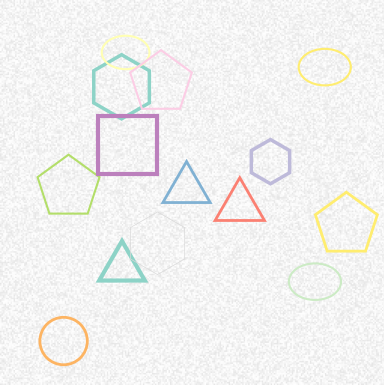[{"shape": "hexagon", "thickness": 2.5, "radius": 0.42, "center": [0.316, 0.775]}, {"shape": "triangle", "thickness": 3, "radius": 0.34, "center": [0.317, 0.306]}, {"shape": "oval", "thickness": 1.5, "radius": 0.31, "center": [0.326, 0.864]}, {"shape": "hexagon", "thickness": 2.5, "radius": 0.29, "center": [0.703, 0.58]}, {"shape": "triangle", "thickness": 2, "radius": 0.37, "center": [0.623, 0.464]}, {"shape": "triangle", "thickness": 2, "radius": 0.35, "center": [0.485, 0.509]}, {"shape": "circle", "thickness": 2, "radius": 0.31, "center": [0.165, 0.114]}, {"shape": "pentagon", "thickness": 1.5, "radius": 0.42, "center": [0.178, 0.514]}, {"shape": "pentagon", "thickness": 1.5, "radius": 0.42, "center": [0.418, 0.786]}, {"shape": "hexagon", "thickness": 0.5, "radius": 0.41, "center": [0.409, 0.368]}, {"shape": "square", "thickness": 3, "radius": 0.38, "center": [0.331, 0.624]}, {"shape": "oval", "thickness": 1.5, "radius": 0.34, "center": [0.818, 0.268]}, {"shape": "oval", "thickness": 1.5, "radius": 0.34, "center": [0.844, 0.826]}, {"shape": "pentagon", "thickness": 2, "radius": 0.42, "center": [0.9, 0.416]}]